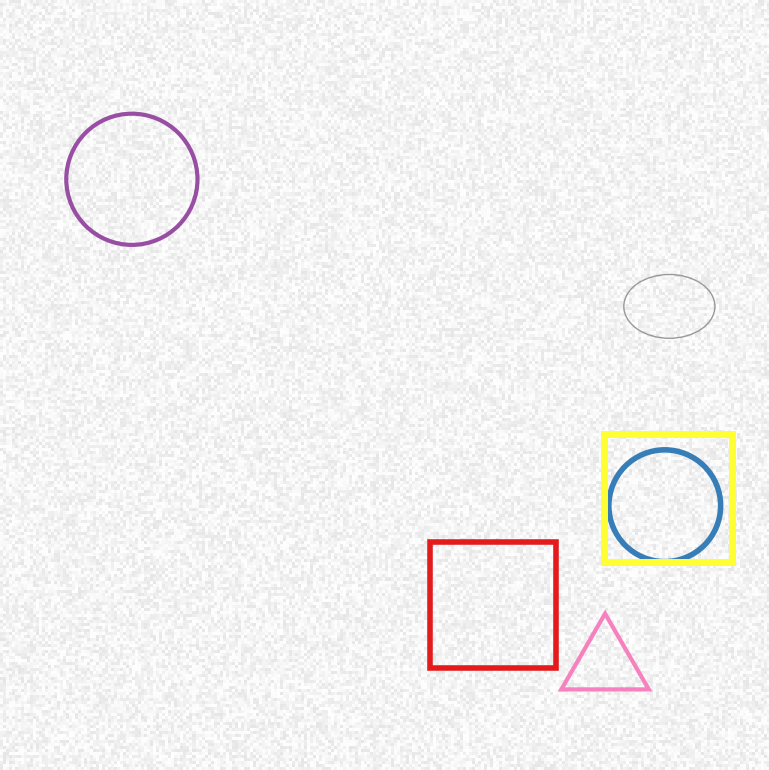[{"shape": "square", "thickness": 2, "radius": 0.41, "center": [0.64, 0.214]}, {"shape": "circle", "thickness": 2, "radius": 0.36, "center": [0.863, 0.343]}, {"shape": "circle", "thickness": 1.5, "radius": 0.43, "center": [0.171, 0.767]}, {"shape": "square", "thickness": 2.5, "radius": 0.42, "center": [0.868, 0.353]}, {"shape": "triangle", "thickness": 1.5, "radius": 0.33, "center": [0.786, 0.137]}, {"shape": "oval", "thickness": 0.5, "radius": 0.3, "center": [0.869, 0.602]}]